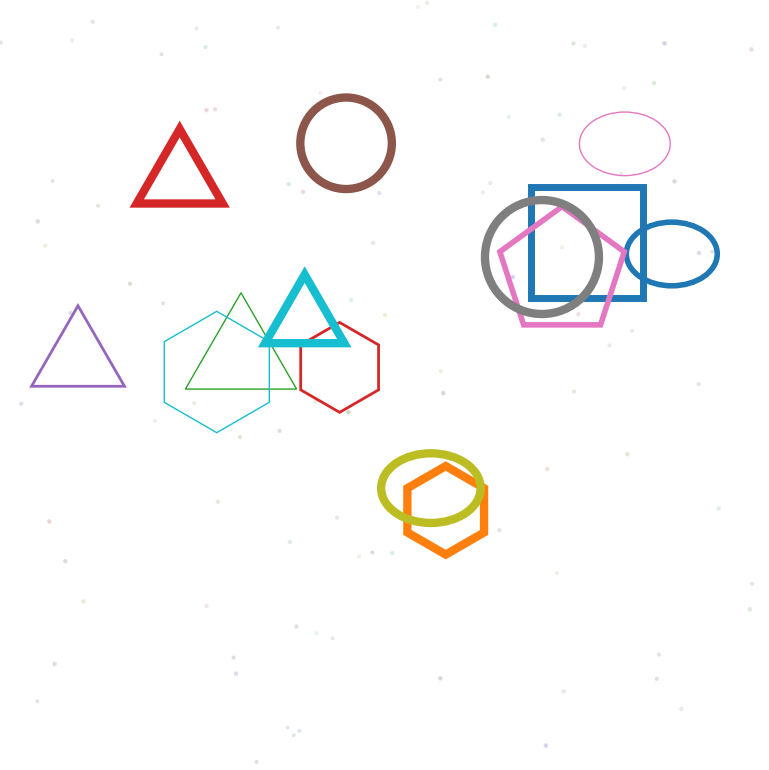[{"shape": "square", "thickness": 2.5, "radius": 0.36, "center": [0.763, 0.685]}, {"shape": "oval", "thickness": 2, "radius": 0.3, "center": [0.872, 0.67]}, {"shape": "hexagon", "thickness": 3, "radius": 0.29, "center": [0.579, 0.337]}, {"shape": "triangle", "thickness": 0.5, "radius": 0.42, "center": [0.313, 0.536]}, {"shape": "hexagon", "thickness": 1, "radius": 0.29, "center": [0.441, 0.523]}, {"shape": "triangle", "thickness": 3, "radius": 0.32, "center": [0.233, 0.768]}, {"shape": "triangle", "thickness": 1, "radius": 0.35, "center": [0.101, 0.533]}, {"shape": "circle", "thickness": 3, "radius": 0.3, "center": [0.449, 0.814]}, {"shape": "oval", "thickness": 0.5, "radius": 0.29, "center": [0.811, 0.813]}, {"shape": "pentagon", "thickness": 2, "radius": 0.42, "center": [0.73, 0.647]}, {"shape": "circle", "thickness": 3, "radius": 0.37, "center": [0.704, 0.666]}, {"shape": "oval", "thickness": 3, "radius": 0.32, "center": [0.56, 0.366]}, {"shape": "triangle", "thickness": 3, "radius": 0.3, "center": [0.396, 0.584]}, {"shape": "hexagon", "thickness": 0.5, "radius": 0.39, "center": [0.282, 0.517]}]